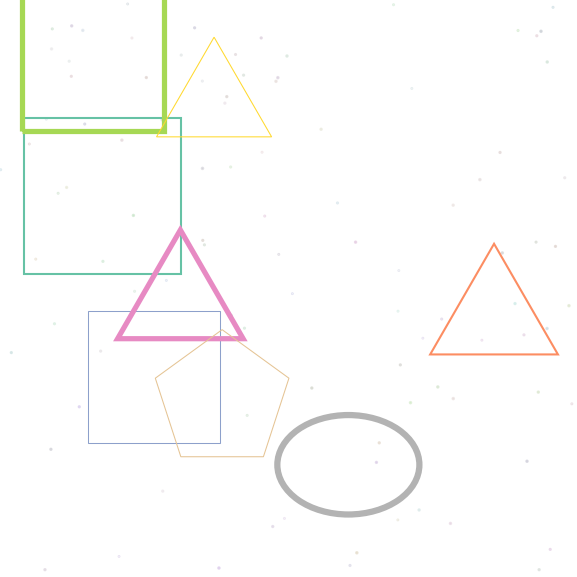[{"shape": "square", "thickness": 1, "radius": 0.68, "center": [0.177, 0.66]}, {"shape": "triangle", "thickness": 1, "radius": 0.64, "center": [0.856, 0.449]}, {"shape": "square", "thickness": 0.5, "radius": 0.57, "center": [0.267, 0.346]}, {"shape": "triangle", "thickness": 2.5, "radius": 0.63, "center": [0.312, 0.475]}, {"shape": "square", "thickness": 2.5, "radius": 0.62, "center": [0.161, 0.896]}, {"shape": "triangle", "thickness": 0.5, "radius": 0.58, "center": [0.371, 0.82]}, {"shape": "pentagon", "thickness": 0.5, "radius": 0.61, "center": [0.385, 0.307]}, {"shape": "oval", "thickness": 3, "radius": 0.61, "center": [0.603, 0.194]}]